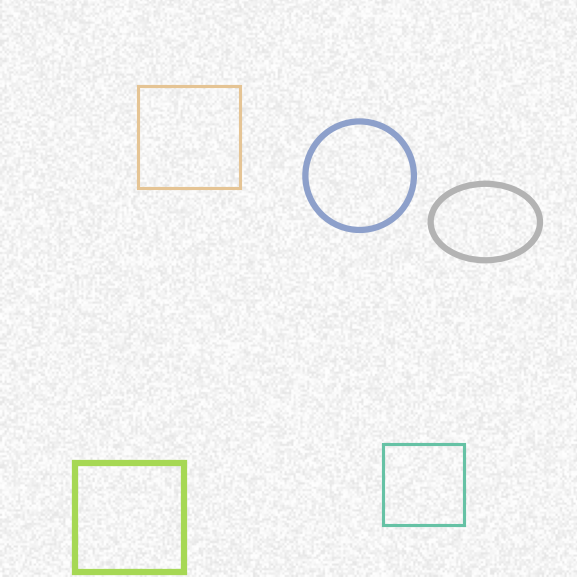[{"shape": "square", "thickness": 1.5, "radius": 0.35, "center": [0.733, 0.16]}, {"shape": "circle", "thickness": 3, "radius": 0.47, "center": [0.623, 0.695]}, {"shape": "square", "thickness": 3, "radius": 0.47, "center": [0.224, 0.103]}, {"shape": "square", "thickness": 1.5, "radius": 0.44, "center": [0.327, 0.762]}, {"shape": "oval", "thickness": 3, "radius": 0.47, "center": [0.84, 0.615]}]